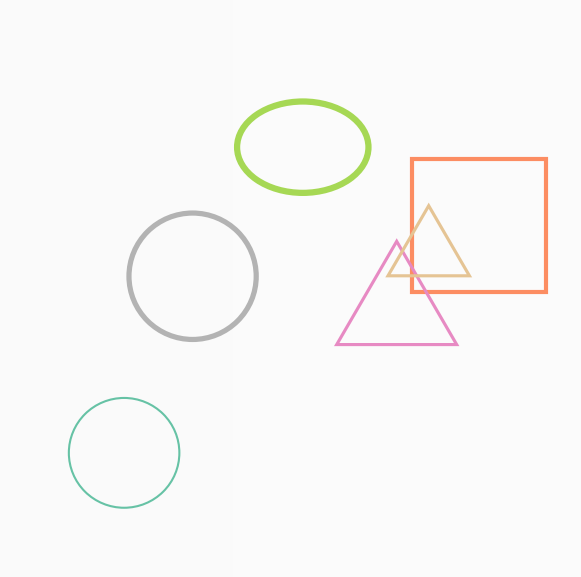[{"shape": "circle", "thickness": 1, "radius": 0.48, "center": [0.214, 0.215]}, {"shape": "square", "thickness": 2, "radius": 0.58, "center": [0.824, 0.609]}, {"shape": "triangle", "thickness": 1.5, "radius": 0.6, "center": [0.682, 0.462]}, {"shape": "oval", "thickness": 3, "radius": 0.57, "center": [0.521, 0.744]}, {"shape": "triangle", "thickness": 1.5, "radius": 0.4, "center": [0.738, 0.562]}, {"shape": "circle", "thickness": 2.5, "radius": 0.55, "center": [0.331, 0.521]}]